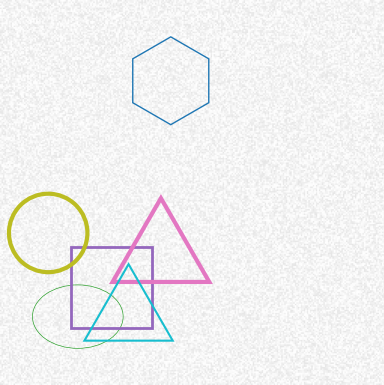[{"shape": "hexagon", "thickness": 1, "radius": 0.57, "center": [0.444, 0.79]}, {"shape": "oval", "thickness": 0.5, "radius": 0.59, "center": [0.202, 0.178]}, {"shape": "square", "thickness": 2, "radius": 0.53, "center": [0.29, 0.253]}, {"shape": "triangle", "thickness": 3, "radius": 0.73, "center": [0.418, 0.34]}, {"shape": "circle", "thickness": 3, "radius": 0.51, "center": [0.125, 0.395]}, {"shape": "triangle", "thickness": 1.5, "radius": 0.66, "center": [0.334, 0.181]}]